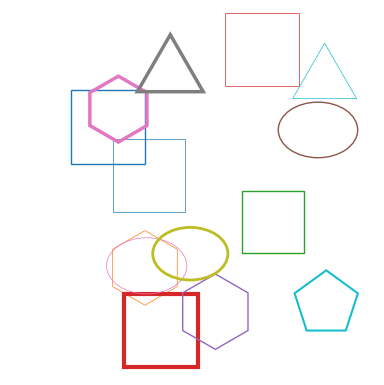[{"shape": "square", "thickness": 1, "radius": 0.48, "center": [0.281, 0.67]}, {"shape": "square", "thickness": 0.5, "radius": 0.47, "center": [0.387, 0.544]}, {"shape": "hexagon", "thickness": 0.5, "radius": 0.48, "center": [0.376, 0.304]}, {"shape": "square", "thickness": 1, "radius": 0.4, "center": [0.709, 0.424]}, {"shape": "square", "thickness": 0.5, "radius": 0.48, "center": [0.68, 0.871]}, {"shape": "square", "thickness": 3, "radius": 0.48, "center": [0.418, 0.141]}, {"shape": "hexagon", "thickness": 1, "radius": 0.49, "center": [0.559, 0.19]}, {"shape": "oval", "thickness": 1, "radius": 0.52, "center": [0.826, 0.663]}, {"shape": "hexagon", "thickness": 2.5, "radius": 0.43, "center": [0.308, 0.717]}, {"shape": "oval", "thickness": 0.5, "radius": 0.52, "center": [0.381, 0.31]}, {"shape": "triangle", "thickness": 2.5, "radius": 0.49, "center": [0.442, 0.811]}, {"shape": "oval", "thickness": 2, "radius": 0.49, "center": [0.494, 0.341]}, {"shape": "triangle", "thickness": 0.5, "radius": 0.48, "center": [0.843, 0.792]}, {"shape": "pentagon", "thickness": 1.5, "radius": 0.43, "center": [0.847, 0.211]}]